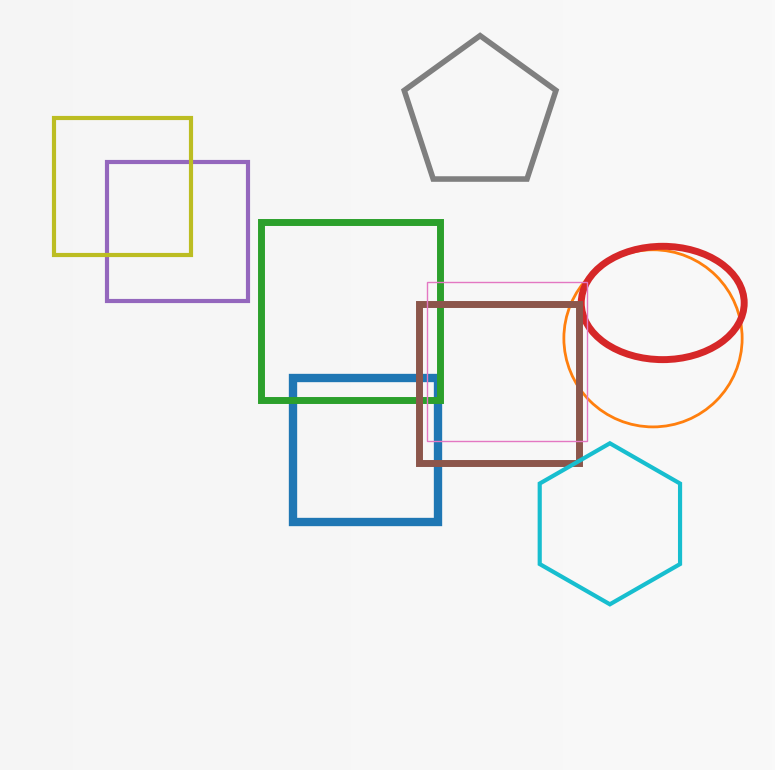[{"shape": "square", "thickness": 3, "radius": 0.47, "center": [0.472, 0.415]}, {"shape": "circle", "thickness": 1, "radius": 0.58, "center": [0.843, 0.561]}, {"shape": "square", "thickness": 2.5, "radius": 0.58, "center": [0.452, 0.597]}, {"shape": "oval", "thickness": 2.5, "radius": 0.53, "center": [0.855, 0.607]}, {"shape": "square", "thickness": 1.5, "radius": 0.45, "center": [0.229, 0.699]}, {"shape": "square", "thickness": 2.5, "radius": 0.52, "center": [0.644, 0.502]}, {"shape": "square", "thickness": 0.5, "radius": 0.52, "center": [0.655, 0.531]}, {"shape": "pentagon", "thickness": 2, "radius": 0.51, "center": [0.619, 0.851]}, {"shape": "square", "thickness": 1.5, "radius": 0.44, "center": [0.158, 0.758]}, {"shape": "hexagon", "thickness": 1.5, "radius": 0.52, "center": [0.787, 0.32]}]